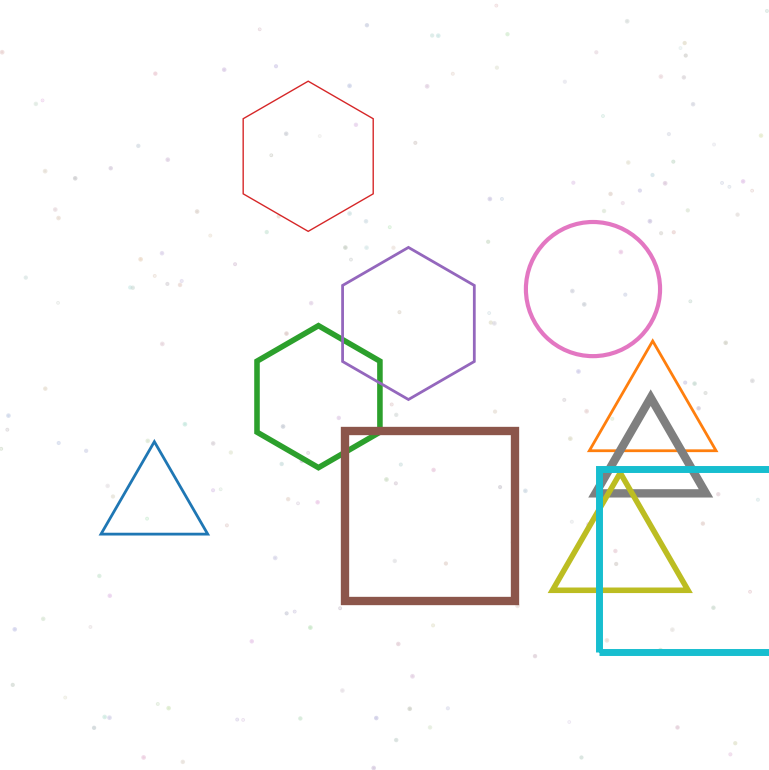[{"shape": "triangle", "thickness": 1, "radius": 0.4, "center": [0.2, 0.346]}, {"shape": "triangle", "thickness": 1, "radius": 0.48, "center": [0.848, 0.462]}, {"shape": "hexagon", "thickness": 2, "radius": 0.46, "center": [0.414, 0.485]}, {"shape": "hexagon", "thickness": 0.5, "radius": 0.49, "center": [0.4, 0.797]}, {"shape": "hexagon", "thickness": 1, "radius": 0.49, "center": [0.53, 0.58]}, {"shape": "square", "thickness": 3, "radius": 0.55, "center": [0.558, 0.33]}, {"shape": "circle", "thickness": 1.5, "radius": 0.44, "center": [0.77, 0.625]}, {"shape": "triangle", "thickness": 3, "radius": 0.41, "center": [0.845, 0.401]}, {"shape": "triangle", "thickness": 2, "radius": 0.51, "center": [0.806, 0.284]}, {"shape": "square", "thickness": 2.5, "radius": 0.59, "center": [0.896, 0.272]}]